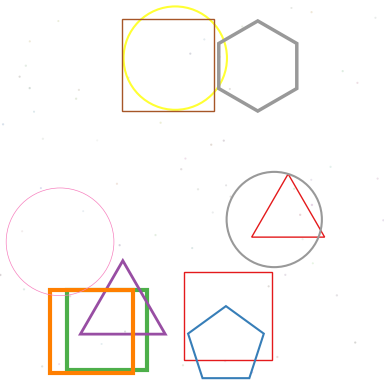[{"shape": "triangle", "thickness": 1, "radius": 0.55, "center": [0.748, 0.439]}, {"shape": "square", "thickness": 1, "radius": 0.57, "center": [0.592, 0.18]}, {"shape": "pentagon", "thickness": 1.5, "radius": 0.52, "center": [0.587, 0.101]}, {"shape": "square", "thickness": 3, "radius": 0.52, "center": [0.277, 0.142]}, {"shape": "triangle", "thickness": 2, "radius": 0.64, "center": [0.319, 0.196]}, {"shape": "square", "thickness": 3, "radius": 0.54, "center": [0.239, 0.14]}, {"shape": "circle", "thickness": 1.5, "radius": 0.67, "center": [0.455, 0.849]}, {"shape": "square", "thickness": 1, "radius": 0.6, "center": [0.437, 0.83]}, {"shape": "circle", "thickness": 0.5, "radius": 0.7, "center": [0.156, 0.372]}, {"shape": "hexagon", "thickness": 2.5, "radius": 0.59, "center": [0.67, 0.829]}, {"shape": "circle", "thickness": 1.5, "radius": 0.62, "center": [0.712, 0.43]}]